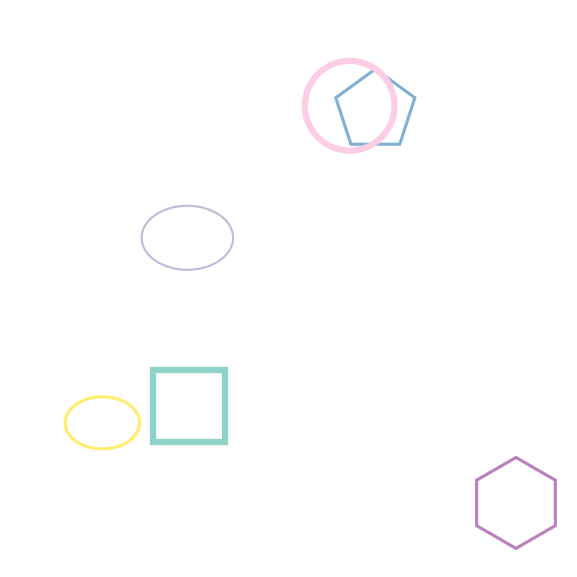[{"shape": "square", "thickness": 3, "radius": 0.31, "center": [0.327, 0.296]}, {"shape": "oval", "thickness": 1, "radius": 0.4, "center": [0.324, 0.587]}, {"shape": "pentagon", "thickness": 1.5, "radius": 0.36, "center": [0.65, 0.808]}, {"shape": "circle", "thickness": 3, "radius": 0.39, "center": [0.605, 0.816]}, {"shape": "hexagon", "thickness": 1.5, "radius": 0.39, "center": [0.893, 0.128]}, {"shape": "oval", "thickness": 1.5, "radius": 0.32, "center": [0.177, 0.267]}]